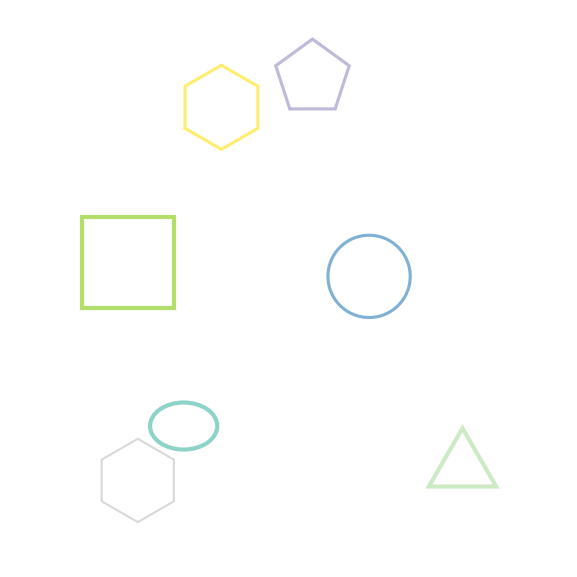[{"shape": "oval", "thickness": 2, "radius": 0.29, "center": [0.318, 0.261]}, {"shape": "pentagon", "thickness": 1.5, "radius": 0.33, "center": [0.541, 0.865]}, {"shape": "circle", "thickness": 1.5, "radius": 0.36, "center": [0.639, 0.521]}, {"shape": "square", "thickness": 2, "radius": 0.4, "center": [0.222, 0.545]}, {"shape": "hexagon", "thickness": 1, "radius": 0.36, "center": [0.239, 0.167]}, {"shape": "triangle", "thickness": 2, "radius": 0.34, "center": [0.801, 0.19]}, {"shape": "hexagon", "thickness": 1.5, "radius": 0.36, "center": [0.383, 0.813]}]